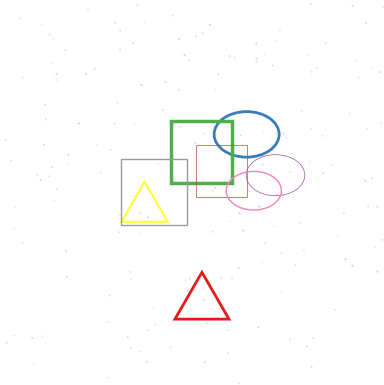[{"shape": "triangle", "thickness": 2, "radius": 0.41, "center": [0.525, 0.212]}, {"shape": "oval", "thickness": 2, "radius": 0.42, "center": [0.641, 0.651]}, {"shape": "square", "thickness": 2.5, "radius": 0.4, "center": [0.524, 0.605]}, {"shape": "oval", "thickness": 0.5, "radius": 0.38, "center": [0.716, 0.545]}, {"shape": "triangle", "thickness": 1.5, "radius": 0.35, "center": [0.375, 0.459]}, {"shape": "square", "thickness": 0.5, "radius": 0.34, "center": [0.575, 0.555]}, {"shape": "oval", "thickness": 1, "radius": 0.36, "center": [0.659, 0.505]}, {"shape": "square", "thickness": 1, "radius": 0.43, "center": [0.401, 0.501]}]